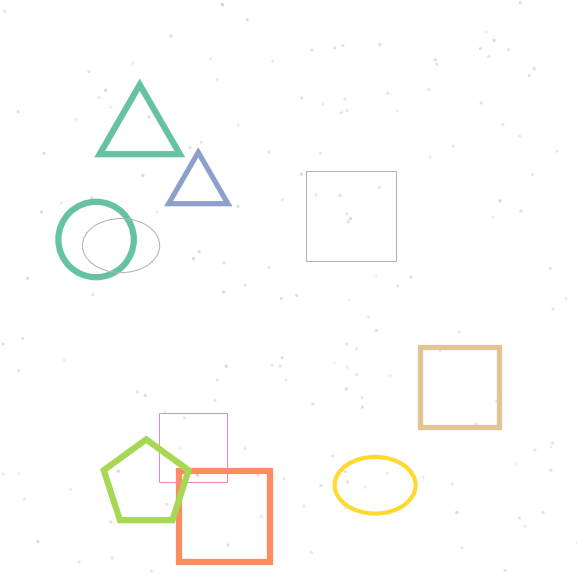[{"shape": "circle", "thickness": 3, "radius": 0.33, "center": [0.166, 0.584]}, {"shape": "triangle", "thickness": 3, "radius": 0.4, "center": [0.242, 0.772]}, {"shape": "square", "thickness": 3, "radius": 0.39, "center": [0.39, 0.105]}, {"shape": "triangle", "thickness": 2.5, "radius": 0.3, "center": [0.343, 0.676]}, {"shape": "square", "thickness": 0.5, "radius": 0.3, "center": [0.334, 0.224]}, {"shape": "pentagon", "thickness": 3, "radius": 0.39, "center": [0.253, 0.161]}, {"shape": "oval", "thickness": 2, "radius": 0.35, "center": [0.65, 0.159]}, {"shape": "square", "thickness": 2.5, "radius": 0.34, "center": [0.795, 0.329]}, {"shape": "oval", "thickness": 0.5, "radius": 0.33, "center": [0.21, 0.574]}, {"shape": "square", "thickness": 0.5, "radius": 0.39, "center": [0.608, 0.625]}]